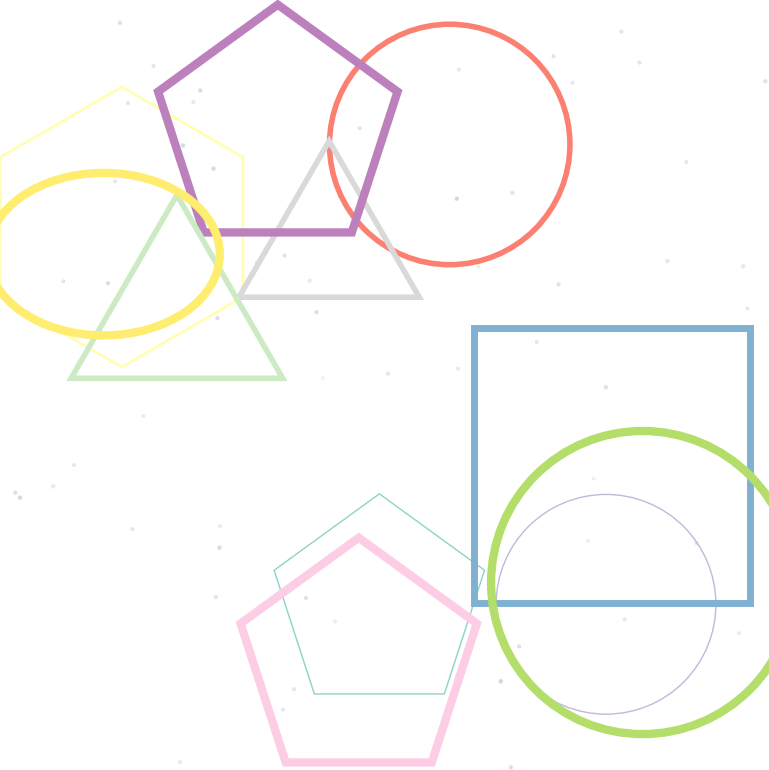[{"shape": "pentagon", "thickness": 0.5, "radius": 0.72, "center": [0.493, 0.215]}, {"shape": "hexagon", "thickness": 1, "radius": 0.91, "center": [0.158, 0.705]}, {"shape": "circle", "thickness": 0.5, "radius": 0.71, "center": [0.787, 0.215]}, {"shape": "circle", "thickness": 2, "radius": 0.78, "center": [0.584, 0.812]}, {"shape": "square", "thickness": 2.5, "radius": 0.9, "center": [0.795, 0.395]}, {"shape": "circle", "thickness": 3, "radius": 0.98, "center": [0.835, 0.243]}, {"shape": "pentagon", "thickness": 3, "radius": 0.81, "center": [0.466, 0.14]}, {"shape": "triangle", "thickness": 2, "radius": 0.68, "center": [0.427, 0.682]}, {"shape": "pentagon", "thickness": 3, "radius": 0.82, "center": [0.361, 0.83]}, {"shape": "triangle", "thickness": 2, "radius": 0.79, "center": [0.23, 0.588]}, {"shape": "oval", "thickness": 3, "radius": 0.75, "center": [0.135, 0.67]}]